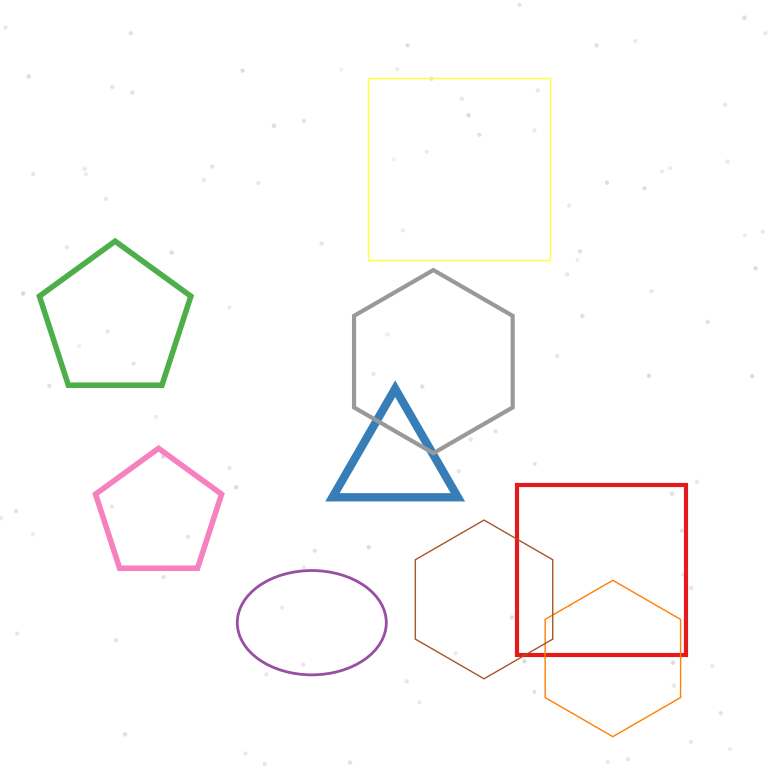[{"shape": "square", "thickness": 1.5, "radius": 0.55, "center": [0.781, 0.26]}, {"shape": "triangle", "thickness": 3, "radius": 0.47, "center": [0.513, 0.401]}, {"shape": "pentagon", "thickness": 2, "radius": 0.52, "center": [0.15, 0.583]}, {"shape": "oval", "thickness": 1, "radius": 0.48, "center": [0.405, 0.191]}, {"shape": "hexagon", "thickness": 0.5, "radius": 0.51, "center": [0.796, 0.145]}, {"shape": "square", "thickness": 0.5, "radius": 0.59, "center": [0.597, 0.78]}, {"shape": "hexagon", "thickness": 0.5, "radius": 0.52, "center": [0.629, 0.222]}, {"shape": "pentagon", "thickness": 2, "radius": 0.43, "center": [0.206, 0.332]}, {"shape": "hexagon", "thickness": 1.5, "radius": 0.59, "center": [0.563, 0.53]}]